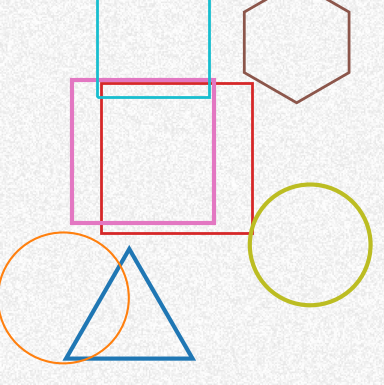[{"shape": "triangle", "thickness": 3, "radius": 0.95, "center": [0.336, 0.163]}, {"shape": "circle", "thickness": 1.5, "radius": 0.85, "center": [0.165, 0.226]}, {"shape": "square", "thickness": 2, "radius": 0.98, "center": [0.458, 0.59]}, {"shape": "hexagon", "thickness": 2, "radius": 0.79, "center": [0.771, 0.89]}, {"shape": "square", "thickness": 3, "radius": 0.92, "center": [0.372, 0.606]}, {"shape": "circle", "thickness": 3, "radius": 0.78, "center": [0.806, 0.364]}, {"shape": "square", "thickness": 2, "radius": 0.73, "center": [0.397, 0.895]}]